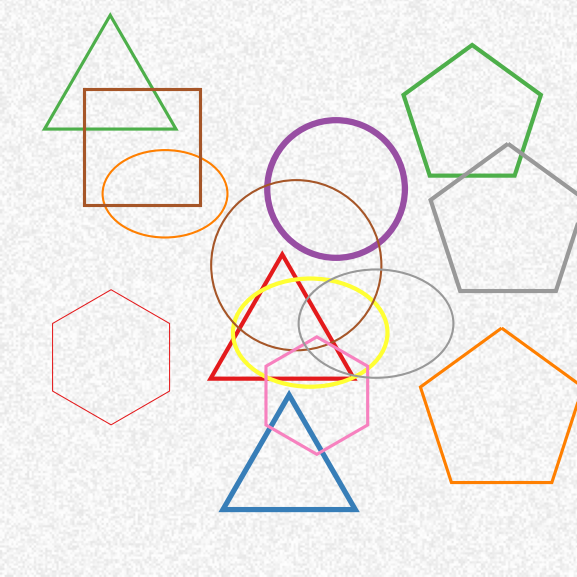[{"shape": "hexagon", "thickness": 0.5, "radius": 0.58, "center": [0.192, 0.38]}, {"shape": "triangle", "thickness": 2, "radius": 0.72, "center": [0.489, 0.415]}, {"shape": "triangle", "thickness": 2.5, "radius": 0.66, "center": [0.501, 0.183]}, {"shape": "triangle", "thickness": 1.5, "radius": 0.66, "center": [0.191, 0.841]}, {"shape": "pentagon", "thickness": 2, "radius": 0.63, "center": [0.818, 0.796]}, {"shape": "circle", "thickness": 3, "radius": 0.6, "center": [0.582, 0.672]}, {"shape": "oval", "thickness": 1, "radius": 0.54, "center": [0.286, 0.664]}, {"shape": "pentagon", "thickness": 1.5, "radius": 0.74, "center": [0.869, 0.283]}, {"shape": "oval", "thickness": 2, "radius": 0.67, "center": [0.537, 0.423]}, {"shape": "circle", "thickness": 1, "radius": 0.74, "center": [0.513, 0.54]}, {"shape": "square", "thickness": 1.5, "radius": 0.5, "center": [0.246, 0.745]}, {"shape": "hexagon", "thickness": 1.5, "radius": 0.51, "center": [0.549, 0.314]}, {"shape": "pentagon", "thickness": 2, "radius": 0.71, "center": [0.88, 0.609]}, {"shape": "oval", "thickness": 1, "radius": 0.67, "center": [0.651, 0.439]}]